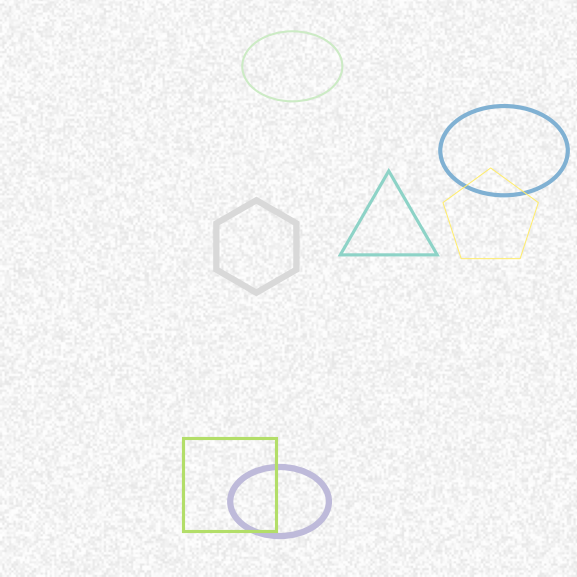[{"shape": "triangle", "thickness": 1.5, "radius": 0.48, "center": [0.673, 0.606]}, {"shape": "oval", "thickness": 3, "radius": 0.43, "center": [0.484, 0.131]}, {"shape": "oval", "thickness": 2, "radius": 0.55, "center": [0.873, 0.738]}, {"shape": "square", "thickness": 1.5, "radius": 0.4, "center": [0.397, 0.16]}, {"shape": "hexagon", "thickness": 3, "radius": 0.4, "center": [0.444, 0.572]}, {"shape": "oval", "thickness": 1, "radius": 0.43, "center": [0.506, 0.884]}, {"shape": "pentagon", "thickness": 0.5, "radius": 0.43, "center": [0.85, 0.621]}]